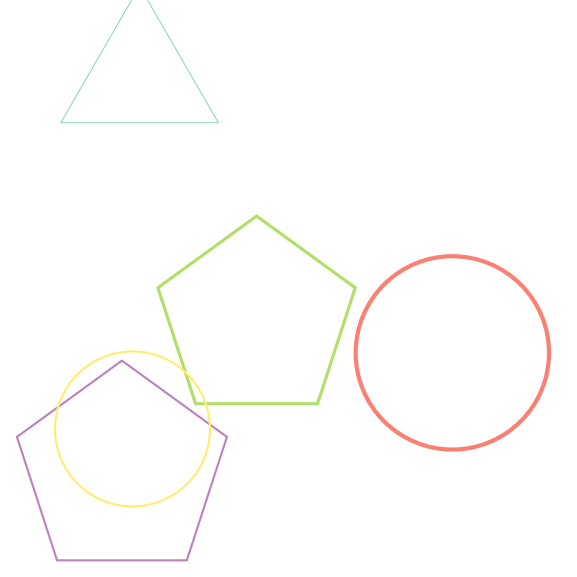[{"shape": "triangle", "thickness": 0.5, "radius": 0.79, "center": [0.242, 0.865]}, {"shape": "circle", "thickness": 2, "radius": 0.84, "center": [0.783, 0.388]}, {"shape": "pentagon", "thickness": 1.5, "radius": 0.9, "center": [0.444, 0.445]}, {"shape": "pentagon", "thickness": 1, "radius": 0.96, "center": [0.211, 0.184]}, {"shape": "circle", "thickness": 1, "radius": 0.67, "center": [0.229, 0.256]}]